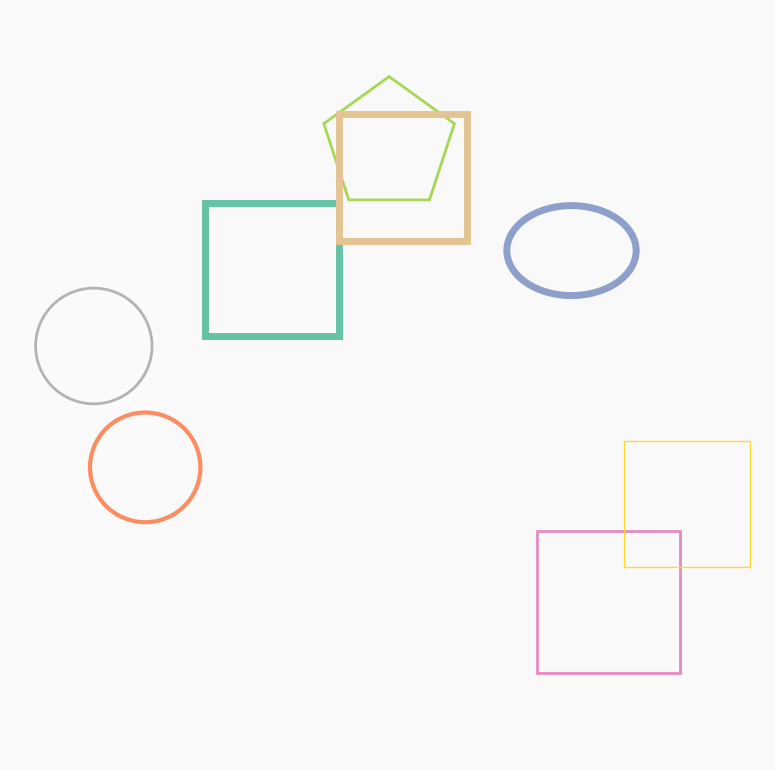[{"shape": "square", "thickness": 2.5, "radius": 0.43, "center": [0.351, 0.65]}, {"shape": "circle", "thickness": 1.5, "radius": 0.36, "center": [0.187, 0.393]}, {"shape": "oval", "thickness": 2.5, "radius": 0.42, "center": [0.737, 0.675]}, {"shape": "square", "thickness": 1, "radius": 0.46, "center": [0.785, 0.218]}, {"shape": "pentagon", "thickness": 1, "radius": 0.44, "center": [0.502, 0.812]}, {"shape": "square", "thickness": 0.5, "radius": 0.41, "center": [0.886, 0.345]}, {"shape": "square", "thickness": 2.5, "radius": 0.41, "center": [0.52, 0.77]}, {"shape": "circle", "thickness": 1, "radius": 0.38, "center": [0.121, 0.551]}]